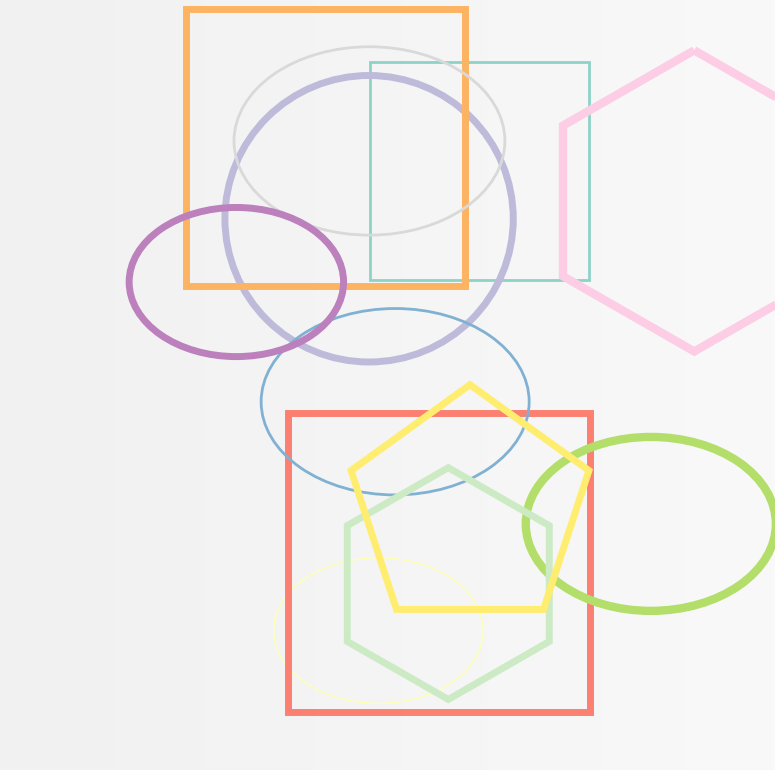[{"shape": "square", "thickness": 1, "radius": 0.71, "center": [0.619, 0.778]}, {"shape": "oval", "thickness": 0.5, "radius": 0.68, "center": [0.488, 0.181]}, {"shape": "circle", "thickness": 2.5, "radius": 0.93, "center": [0.476, 0.716]}, {"shape": "square", "thickness": 2.5, "radius": 0.97, "center": [0.567, 0.269]}, {"shape": "oval", "thickness": 1, "radius": 0.86, "center": [0.51, 0.478]}, {"shape": "square", "thickness": 2.5, "radius": 0.9, "center": [0.42, 0.809]}, {"shape": "oval", "thickness": 3, "radius": 0.81, "center": [0.84, 0.32]}, {"shape": "hexagon", "thickness": 3, "radius": 0.98, "center": [0.896, 0.739]}, {"shape": "oval", "thickness": 1, "radius": 0.87, "center": [0.477, 0.817]}, {"shape": "oval", "thickness": 2.5, "radius": 0.69, "center": [0.305, 0.634]}, {"shape": "hexagon", "thickness": 2.5, "radius": 0.75, "center": [0.578, 0.242]}, {"shape": "pentagon", "thickness": 2.5, "radius": 0.81, "center": [0.606, 0.339]}]